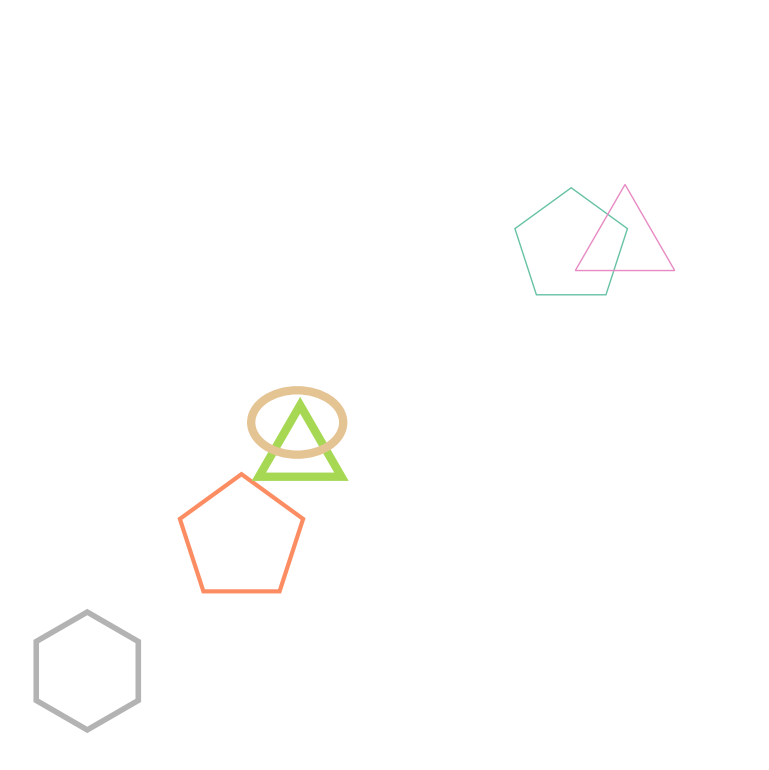[{"shape": "pentagon", "thickness": 0.5, "radius": 0.38, "center": [0.742, 0.679]}, {"shape": "pentagon", "thickness": 1.5, "radius": 0.42, "center": [0.314, 0.3]}, {"shape": "triangle", "thickness": 0.5, "radius": 0.37, "center": [0.812, 0.686]}, {"shape": "triangle", "thickness": 3, "radius": 0.31, "center": [0.39, 0.412]}, {"shape": "oval", "thickness": 3, "radius": 0.3, "center": [0.386, 0.451]}, {"shape": "hexagon", "thickness": 2, "radius": 0.38, "center": [0.113, 0.129]}]